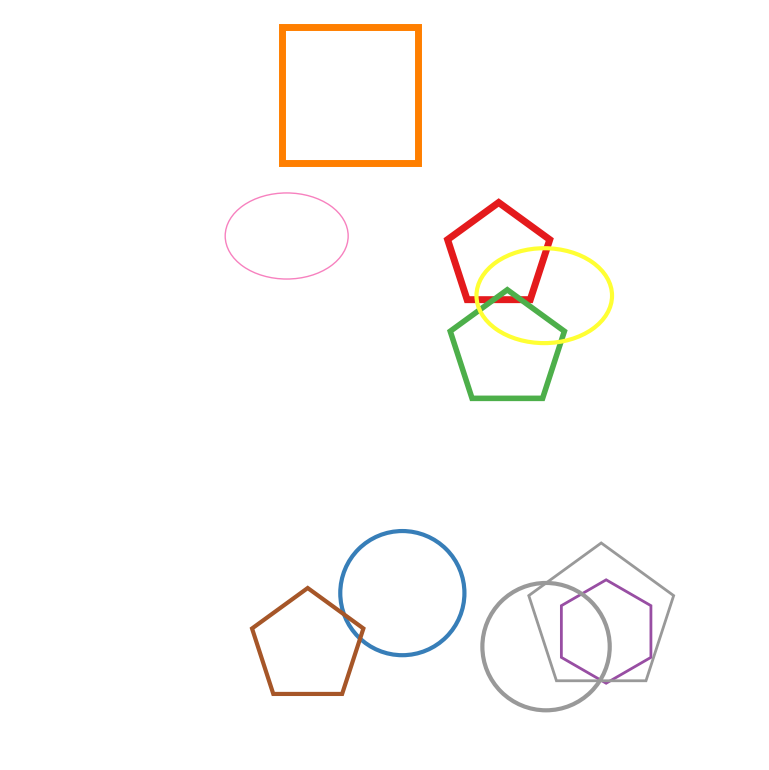[{"shape": "pentagon", "thickness": 2.5, "radius": 0.35, "center": [0.648, 0.667]}, {"shape": "circle", "thickness": 1.5, "radius": 0.4, "center": [0.523, 0.23]}, {"shape": "pentagon", "thickness": 2, "radius": 0.39, "center": [0.659, 0.546]}, {"shape": "hexagon", "thickness": 1, "radius": 0.34, "center": [0.787, 0.18]}, {"shape": "square", "thickness": 2.5, "radius": 0.44, "center": [0.454, 0.877]}, {"shape": "oval", "thickness": 1.5, "radius": 0.44, "center": [0.707, 0.616]}, {"shape": "pentagon", "thickness": 1.5, "radius": 0.38, "center": [0.4, 0.16]}, {"shape": "oval", "thickness": 0.5, "radius": 0.4, "center": [0.372, 0.694]}, {"shape": "pentagon", "thickness": 1, "radius": 0.49, "center": [0.781, 0.196]}, {"shape": "circle", "thickness": 1.5, "radius": 0.41, "center": [0.709, 0.16]}]